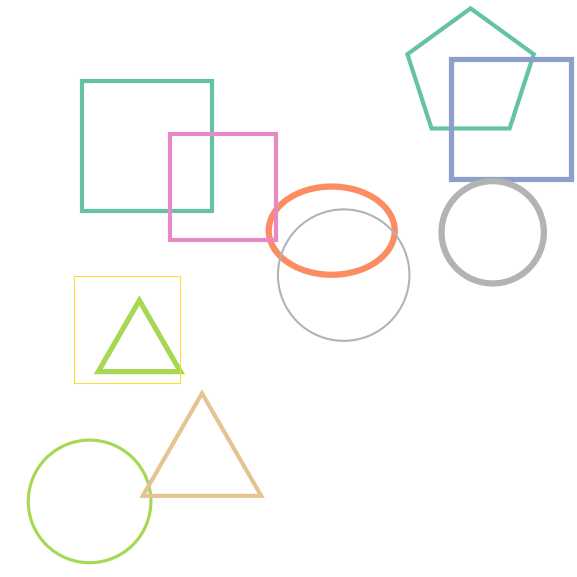[{"shape": "square", "thickness": 2, "radius": 0.56, "center": [0.254, 0.747]}, {"shape": "pentagon", "thickness": 2, "radius": 0.57, "center": [0.815, 0.87]}, {"shape": "oval", "thickness": 3, "radius": 0.55, "center": [0.574, 0.6]}, {"shape": "square", "thickness": 2.5, "radius": 0.52, "center": [0.885, 0.793]}, {"shape": "square", "thickness": 2, "radius": 0.46, "center": [0.386, 0.676]}, {"shape": "circle", "thickness": 1.5, "radius": 0.53, "center": [0.155, 0.131]}, {"shape": "triangle", "thickness": 2.5, "radius": 0.41, "center": [0.241, 0.397]}, {"shape": "square", "thickness": 0.5, "radius": 0.46, "center": [0.22, 0.429]}, {"shape": "triangle", "thickness": 2, "radius": 0.59, "center": [0.35, 0.2]}, {"shape": "circle", "thickness": 3, "radius": 0.44, "center": [0.853, 0.597]}, {"shape": "circle", "thickness": 1, "radius": 0.57, "center": [0.595, 0.523]}]